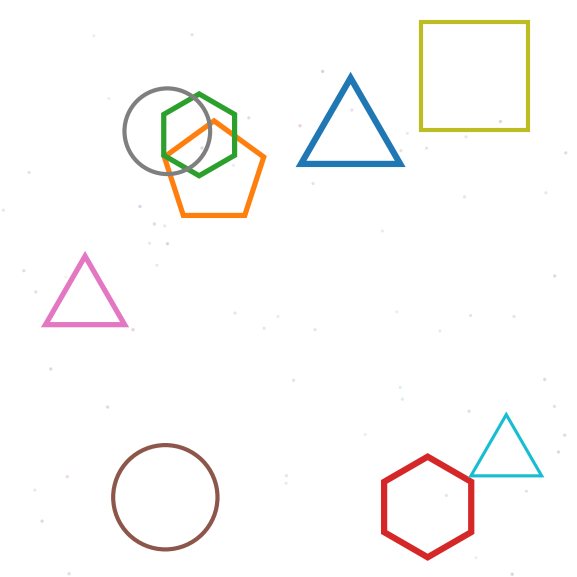[{"shape": "triangle", "thickness": 3, "radius": 0.5, "center": [0.607, 0.765]}, {"shape": "pentagon", "thickness": 2.5, "radius": 0.45, "center": [0.371, 0.699]}, {"shape": "hexagon", "thickness": 2.5, "radius": 0.35, "center": [0.345, 0.766]}, {"shape": "hexagon", "thickness": 3, "radius": 0.44, "center": [0.741, 0.121]}, {"shape": "circle", "thickness": 2, "radius": 0.45, "center": [0.286, 0.138]}, {"shape": "triangle", "thickness": 2.5, "radius": 0.4, "center": [0.147, 0.476]}, {"shape": "circle", "thickness": 2, "radius": 0.37, "center": [0.29, 0.772]}, {"shape": "square", "thickness": 2, "radius": 0.46, "center": [0.822, 0.868]}, {"shape": "triangle", "thickness": 1.5, "radius": 0.35, "center": [0.877, 0.211]}]